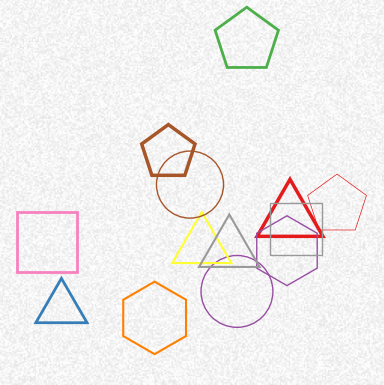[{"shape": "triangle", "thickness": 2.5, "radius": 0.49, "center": [0.753, 0.435]}, {"shape": "pentagon", "thickness": 0.5, "radius": 0.4, "center": [0.875, 0.468]}, {"shape": "triangle", "thickness": 2, "radius": 0.38, "center": [0.16, 0.2]}, {"shape": "pentagon", "thickness": 2, "radius": 0.43, "center": [0.641, 0.895]}, {"shape": "hexagon", "thickness": 1, "radius": 0.45, "center": [0.745, 0.349]}, {"shape": "circle", "thickness": 1, "radius": 0.47, "center": [0.616, 0.243]}, {"shape": "hexagon", "thickness": 1.5, "radius": 0.47, "center": [0.402, 0.174]}, {"shape": "triangle", "thickness": 1.5, "radius": 0.44, "center": [0.524, 0.361]}, {"shape": "circle", "thickness": 1, "radius": 0.44, "center": [0.494, 0.521]}, {"shape": "pentagon", "thickness": 2.5, "radius": 0.36, "center": [0.437, 0.604]}, {"shape": "square", "thickness": 2, "radius": 0.39, "center": [0.122, 0.372]}, {"shape": "square", "thickness": 1, "radius": 0.34, "center": [0.768, 0.406]}, {"shape": "triangle", "thickness": 1.5, "radius": 0.45, "center": [0.596, 0.352]}]